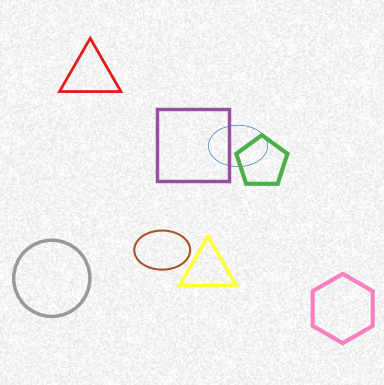[{"shape": "triangle", "thickness": 2, "radius": 0.46, "center": [0.234, 0.808]}, {"shape": "oval", "thickness": 0.5, "radius": 0.38, "center": [0.618, 0.621]}, {"shape": "pentagon", "thickness": 3, "radius": 0.35, "center": [0.68, 0.579]}, {"shape": "square", "thickness": 2.5, "radius": 0.47, "center": [0.501, 0.624]}, {"shape": "triangle", "thickness": 2.5, "radius": 0.43, "center": [0.54, 0.301]}, {"shape": "oval", "thickness": 1.5, "radius": 0.36, "center": [0.421, 0.35]}, {"shape": "hexagon", "thickness": 3, "radius": 0.45, "center": [0.89, 0.199]}, {"shape": "circle", "thickness": 2.5, "radius": 0.49, "center": [0.135, 0.277]}]